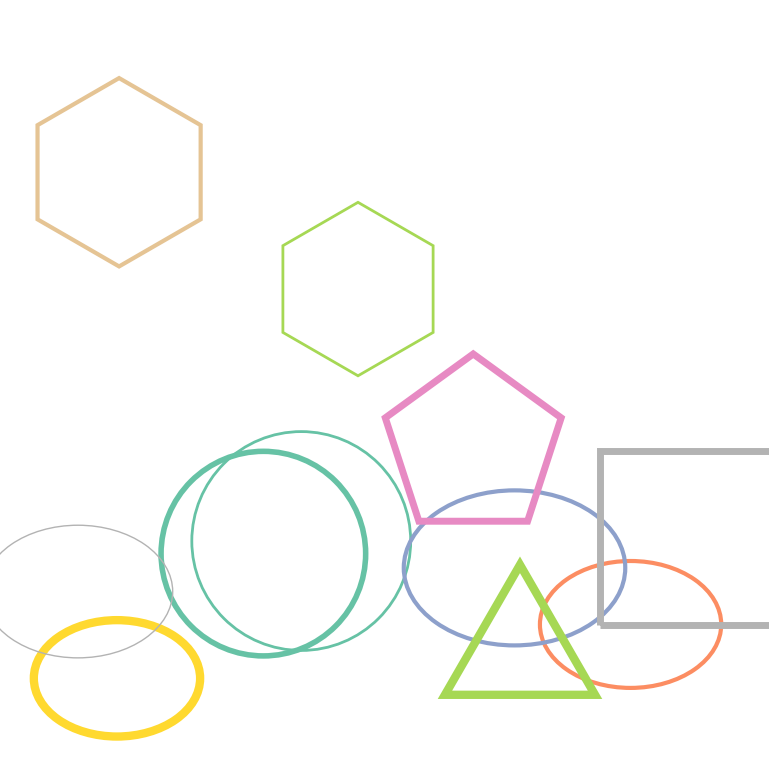[{"shape": "circle", "thickness": 2, "radius": 0.66, "center": [0.342, 0.281]}, {"shape": "circle", "thickness": 1, "radius": 0.71, "center": [0.391, 0.297]}, {"shape": "oval", "thickness": 1.5, "radius": 0.59, "center": [0.819, 0.189]}, {"shape": "oval", "thickness": 1.5, "radius": 0.72, "center": [0.668, 0.262]}, {"shape": "pentagon", "thickness": 2.5, "radius": 0.6, "center": [0.615, 0.42]}, {"shape": "triangle", "thickness": 3, "radius": 0.56, "center": [0.675, 0.154]}, {"shape": "hexagon", "thickness": 1, "radius": 0.56, "center": [0.465, 0.625]}, {"shape": "oval", "thickness": 3, "radius": 0.54, "center": [0.152, 0.119]}, {"shape": "hexagon", "thickness": 1.5, "radius": 0.61, "center": [0.155, 0.776]}, {"shape": "square", "thickness": 2.5, "radius": 0.56, "center": [0.892, 0.301]}, {"shape": "oval", "thickness": 0.5, "radius": 0.62, "center": [0.101, 0.232]}]